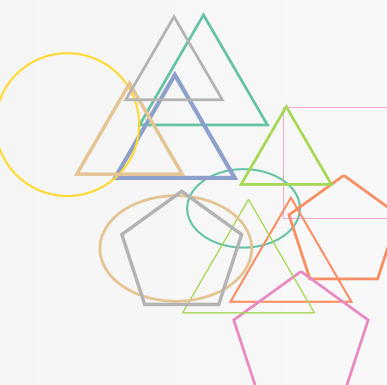[{"shape": "triangle", "thickness": 2, "radius": 0.95, "center": [0.525, 0.771]}, {"shape": "oval", "thickness": 1.5, "radius": 0.73, "center": [0.629, 0.459]}, {"shape": "pentagon", "thickness": 2, "radius": 0.74, "center": [0.887, 0.396]}, {"shape": "triangle", "thickness": 1.5, "radius": 0.9, "center": [0.751, 0.306]}, {"shape": "triangle", "thickness": 3, "radius": 0.89, "center": [0.451, 0.627]}, {"shape": "square", "thickness": 0.5, "radius": 0.72, "center": [0.873, 0.578]}, {"shape": "pentagon", "thickness": 2, "radius": 0.91, "center": [0.777, 0.112]}, {"shape": "triangle", "thickness": 1, "radius": 0.98, "center": [0.641, 0.286]}, {"shape": "triangle", "thickness": 2, "radius": 0.67, "center": [0.739, 0.588]}, {"shape": "circle", "thickness": 1.5, "radius": 0.93, "center": [0.174, 0.676]}, {"shape": "triangle", "thickness": 2.5, "radius": 0.79, "center": [0.334, 0.626]}, {"shape": "oval", "thickness": 2, "radius": 0.98, "center": [0.454, 0.355]}, {"shape": "triangle", "thickness": 2, "radius": 0.72, "center": [0.449, 0.813]}, {"shape": "pentagon", "thickness": 2.5, "radius": 0.81, "center": [0.469, 0.341]}]